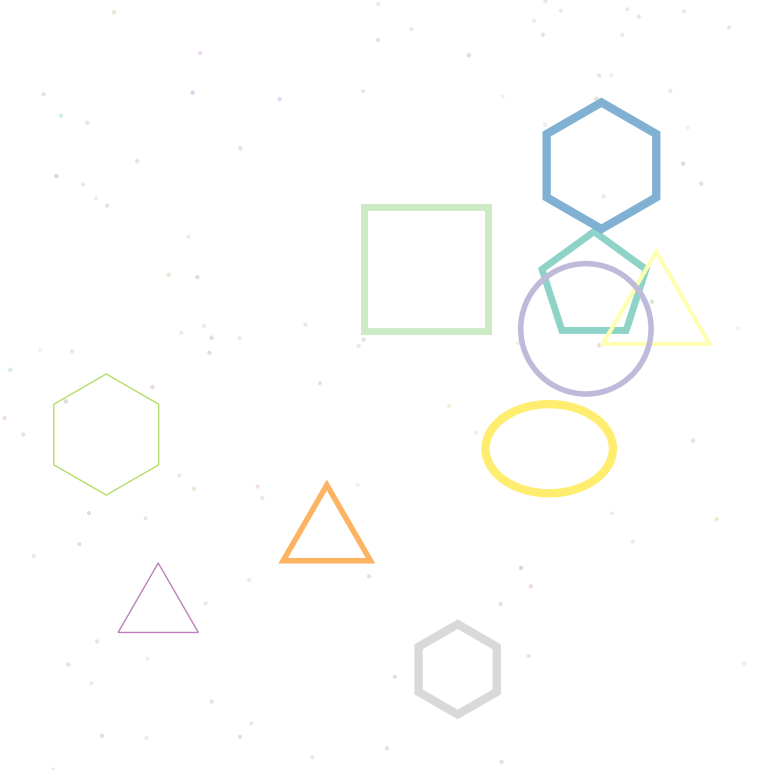[{"shape": "pentagon", "thickness": 2.5, "radius": 0.35, "center": [0.771, 0.628]}, {"shape": "triangle", "thickness": 1.5, "radius": 0.4, "center": [0.852, 0.593]}, {"shape": "circle", "thickness": 2, "radius": 0.42, "center": [0.761, 0.573]}, {"shape": "hexagon", "thickness": 3, "radius": 0.41, "center": [0.781, 0.785]}, {"shape": "triangle", "thickness": 2, "radius": 0.33, "center": [0.424, 0.305]}, {"shape": "hexagon", "thickness": 0.5, "radius": 0.39, "center": [0.138, 0.436]}, {"shape": "hexagon", "thickness": 3, "radius": 0.29, "center": [0.594, 0.131]}, {"shape": "triangle", "thickness": 0.5, "radius": 0.3, "center": [0.205, 0.209]}, {"shape": "square", "thickness": 2.5, "radius": 0.4, "center": [0.553, 0.651]}, {"shape": "oval", "thickness": 3, "radius": 0.41, "center": [0.713, 0.417]}]